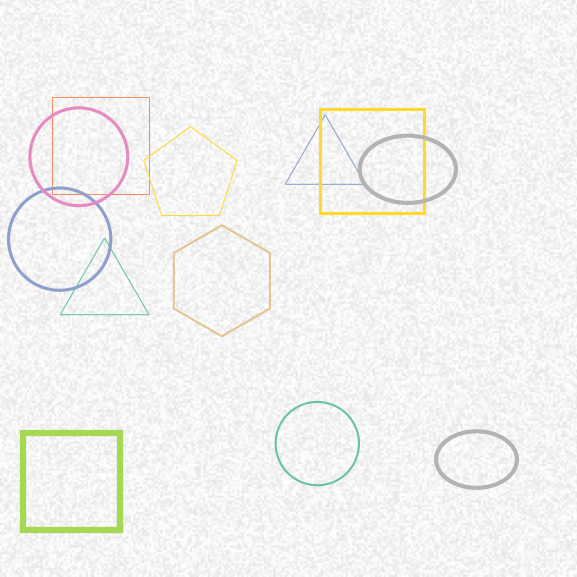[{"shape": "circle", "thickness": 1, "radius": 0.36, "center": [0.549, 0.231]}, {"shape": "triangle", "thickness": 0.5, "radius": 0.44, "center": [0.181, 0.499]}, {"shape": "square", "thickness": 0.5, "radius": 0.42, "center": [0.174, 0.748]}, {"shape": "triangle", "thickness": 0.5, "radius": 0.4, "center": [0.563, 0.72]}, {"shape": "circle", "thickness": 1.5, "radius": 0.44, "center": [0.103, 0.585]}, {"shape": "circle", "thickness": 1.5, "radius": 0.42, "center": [0.136, 0.728]}, {"shape": "square", "thickness": 3, "radius": 0.42, "center": [0.124, 0.165]}, {"shape": "square", "thickness": 1.5, "radius": 0.45, "center": [0.645, 0.72]}, {"shape": "pentagon", "thickness": 0.5, "radius": 0.43, "center": [0.33, 0.695]}, {"shape": "hexagon", "thickness": 1, "radius": 0.48, "center": [0.384, 0.513]}, {"shape": "oval", "thickness": 2, "radius": 0.35, "center": [0.825, 0.203]}, {"shape": "oval", "thickness": 2, "radius": 0.42, "center": [0.706, 0.706]}]